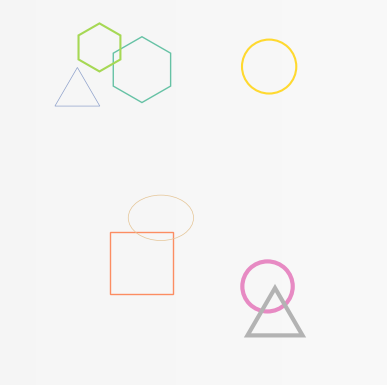[{"shape": "hexagon", "thickness": 1, "radius": 0.43, "center": [0.366, 0.819]}, {"shape": "square", "thickness": 1, "radius": 0.41, "center": [0.365, 0.316]}, {"shape": "triangle", "thickness": 0.5, "radius": 0.33, "center": [0.2, 0.758]}, {"shape": "circle", "thickness": 3, "radius": 0.33, "center": [0.69, 0.256]}, {"shape": "hexagon", "thickness": 1.5, "radius": 0.31, "center": [0.257, 0.877]}, {"shape": "circle", "thickness": 1.5, "radius": 0.35, "center": [0.695, 0.827]}, {"shape": "oval", "thickness": 0.5, "radius": 0.42, "center": [0.415, 0.434]}, {"shape": "triangle", "thickness": 3, "radius": 0.41, "center": [0.71, 0.17]}]